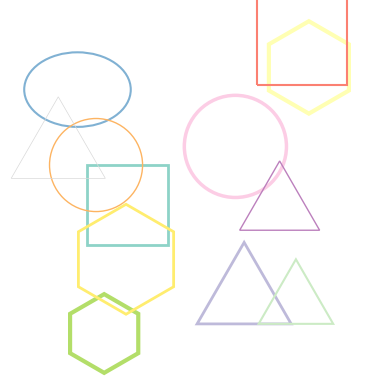[{"shape": "square", "thickness": 2, "radius": 0.52, "center": [0.331, 0.468]}, {"shape": "hexagon", "thickness": 3, "radius": 0.6, "center": [0.802, 0.825]}, {"shape": "triangle", "thickness": 2, "radius": 0.71, "center": [0.634, 0.229]}, {"shape": "square", "thickness": 1.5, "radius": 0.58, "center": [0.784, 0.896]}, {"shape": "oval", "thickness": 1.5, "radius": 0.69, "center": [0.201, 0.767]}, {"shape": "circle", "thickness": 1, "radius": 0.6, "center": [0.249, 0.571]}, {"shape": "hexagon", "thickness": 3, "radius": 0.51, "center": [0.271, 0.134]}, {"shape": "circle", "thickness": 2.5, "radius": 0.66, "center": [0.611, 0.62]}, {"shape": "triangle", "thickness": 0.5, "radius": 0.71, "center": [0.151, 0.607]}, {"shape": "triangle", "thickness": 1, "radius": 0.6, "center": [0.726, 0.462]}, {"shape": "triangle", "thickness": 1.5, "radius": 0.56, "center": [0.769, 0.215]}, {"shape": "hexagon", "thickness": 2, "radius": 0.71, "center": [0.327, 0.327]}]